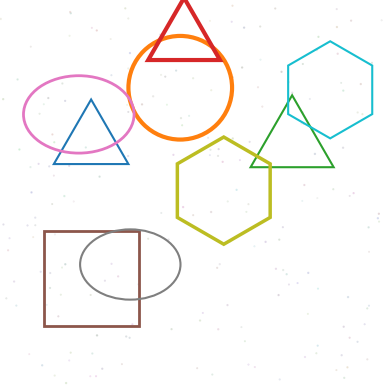[{"shape": "triangle", "thickness": 1.5, "radius": 0.56, "center": [0.237, 0.63]}, {"shape": "circle", "thickness": 3, "radius": 0.67, "center": [0.468, 0.772]}, {"shape": "triangle", "thickness": 1.5, "radius": 0.62, "center": [0.759, 0.628]}, {"shape": "triangle", "thickness": 3, "radius": 0.54, "center": [0.478, 0.898]}, {"shape": "square", "thickness": 2, "radius": 0.62, "center": [0.237, 0.277]}, {"shape": "oval", "thickness": 2, "radius": 0.72, "center": [0.205, 0.703]}, {"shape": "oval", "thickness": 1.5, "radius": 0.65, "center": [0.338, 0.313]}, {"shape": "hexagon", "thickness": 2.5, "radius": 0.7, "center": [0.581, 0.505]}, {"shape": "hexagon", "thickness": 1.5, "radius": 0.63, "center": [0.858, 0.767]}]